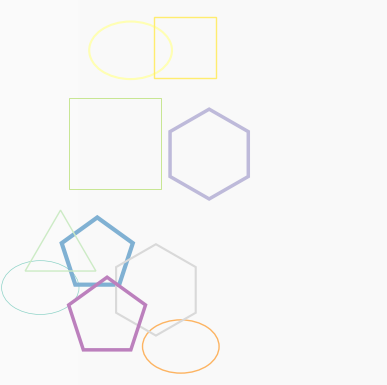[{"shape": "oval", "thickness": 0.5, "radius": 0.5, "center": [0.104, 0.253]}, {"shape": "oval", "thickness": 1.5, "radius": 0.53, "center": [0.337, 0.869]}, {"shape": "hexagon", "thickness": 2.5, "radius": 0.58, "center": [0.54, 0.6]}, {"shape": "pentagon", "thickness": 3, "radius": 0.48, "center": [0.251, 0.339]}, {"shape": "oval", "thickness": 1, "radius": 0.49, "center": [0.467, 0.1]}, {"shape": "square", "thickness": 0.5, "radius": 0.59, "center": [0.296, 0.627]}, {"shape": "hexagon", "thickness": 1.5, "radius": 0.59, "center": [0.402, 0.247]}, {"shape": "pentagon", "thickness": 2.5, "radius": 0.52, "center": [0.276, 0.176]}, {"shape": "triangle", "thickness": 1, "radius": 0.53, "center": [0.156, 0.349]}, {"shape": "square", "thickness": 1, "radius": 0.4, "center": [0.478, 0.877]}]